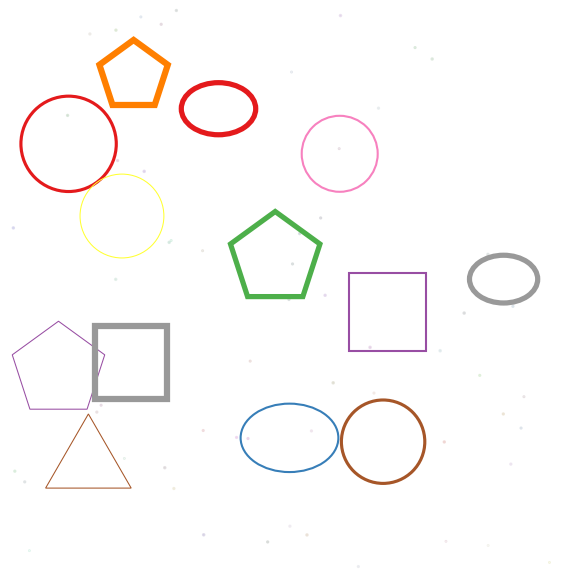[{"shape": "circle", "thickness": 1.5, "radius": 0.41, "center": [0.119, 0.75]}, {"shape": "oval", "thickness": 2.5, "radius": 0.32, "center": [0.378, 0.811]}, {"shape": "oval", "thickness": 1, "radius": 0.42, "center": [0.501, 0.241]}, {"shape": "pentagon", "thickness": 2.5, "radius": 0.41, "center": [0.477, 0.551]}, {"shape": "square", "thickness": 1, "radius": 0.34, "center": [0.671, 0.459]}, {"shape": "pentagon", "thickness": 0.5, "radius": 0.42, "center": [0.101, 0.359]}, {"shape": "pentagon", "thickness": 3, "radius": 0.31, "center": [0.231, 0.868]}, {"shape": "circle", "thickness": 0.5, "radius": 0.36, "center": [0.211, 0.625]}, {"shape": "circle", "thickness": 1.5, "radius": 0.36, "center": [0.663, 0.234]}, {"shape": "triangle", "thickness": 0.5, "radius": 0.43, "center": [0.153, 0.197]}, {"shape": "circle", "thickness": 1, "radius": 0.33, "center": [0.588, 0.733]}, {"shape": "oval", "thickness": 2.5, "radius": 0.3, "center": [0.872, 0.516]}, {"shape": "square", "thickness": 3, "radius": 0.31, "center": [0.227, 0.371]}]